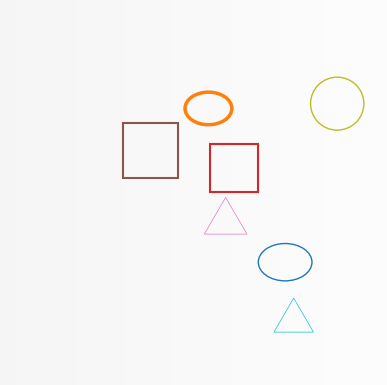[{"shape": "oval", "thickness": 1, "radius": 0.35, "center": [0.736, 0.319]}, {"shape": "oval", "thickness": 2.5, "radius": 0.3, "center": [0.538, 0.718]}, {"shape": "square", "thickness": 1.5, "radius": 0.31, "center": [0.604, 0.564]}, {"shape": "square", "thickness": 1.5, "radius": 0.35, "center": [0.389, 0.609]}, {"shape": "triangle", "thickness": 0.5, "radius": 0.32, "center": [0.582, 0.424]}, {"shape": "circle", "thickness": 1, "radius": 0.34, "center": [0.87, 0.731]}, {"shape": "triangle", "thickness": 0.5, "radius": 0.29, "center": [0.758, 0.167]}]